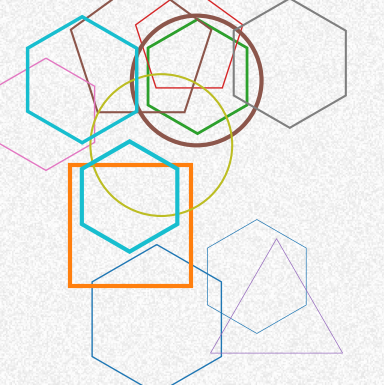[{"shape": "hexagon", "thickness": 1, "radius": 0.97, "center": [0.407, 0.171]}, {"shape": "hexagon", "thickness": 0.5, "radius": 0.74, "center": [0.667, 0.282]}, {"shape": "square", "thickness": 3, "radius": 0.78, "center": [0.339, 0.415]}, {"shape": "hexagon", "thickness": 2, "radius": 0.74, "center": [0.513, 0.801]}, {"shape": "pentagon", "thickness": 1, "radius": 0.73, "center": [0.491, 0.89]}, {"shape": "triangle", "thickness": 0.5, "radius": 0.99, "center": [0.718, 0.182]}, {"shape": "circle", "thickness": 3, "radius": 0.84, "center": [0.511, 0.791]}, {"shape": "pentagon", "thickness": 1.5, "radius": 0.96, "center": [0.367, 0.864]}, {"shape": "hexagon", "thickness": 1, "radius": 0.73, "center": [0.119, 0.703]}, {"shape": "hexagon", "thickness": 1.5, "radius": 0.84, "center": [0.753, 0.836]}, {"shape": "circle", "thickness": 1.5, "radius": 0.92, "center": [0.419, 0.623]}, {"shape": "hexagon", "thickness": 3, "radius": 0.72, "center": [0.337, 0.49]}, {"shape": "hexagon", "thickness": 2.5, "radius": 0.82, "center": [0.213, 0.793]}]